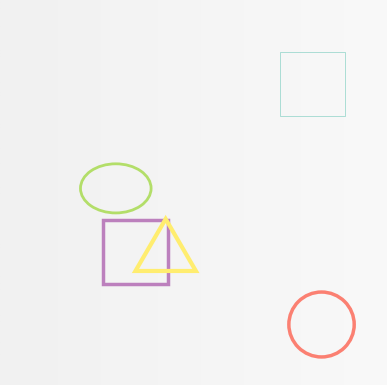[{"shape": "square", "thickness": 0.5, "radius": 0.42, "center": [0.806, 0.781]}, {"shape": "circle", "thickness": 2.5, "radius": 0.42, "center": [0.83, 0.157]}, {"shape": "oval", "thickness": 2, "radius": 0.46, "center": [0.299, 0.511]}, {"shape": "square", "thickness": 2.5, "radius": 0.42, "center": [0.35, 0.345]}, {"shape": "triangle", "thickness": 3, "radius": 0.45, "center": [0.428, 0.341]}]